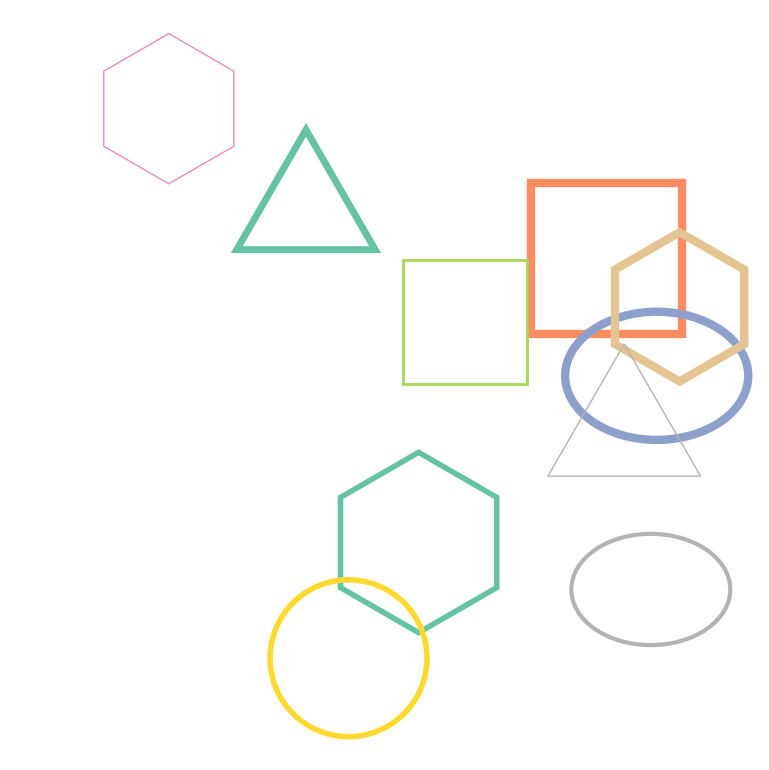[{"shape": "triangle", "thickness": 2.5, "radius": 0.52, "center": [0.397, 0.728]}, {"shape": "hexagon", "thickness": 2, "radius": 0.59, "center": [0.544, 0.295]}, {"shape": "square", "thickness": 3, "radius": 0.49, "center": [0.787, 0.665]}, {"shape": "oval", "thickness": 3, "radius": 0.59, "center": [0.853, 0.512]}, {"shape": "hexagon", "thickness": 0.5, "radius": 0.49, "center": [0.219, 0.859]}, {"shape": "square", "thickness": 1, "radius": 0.4, "center": [0.604, 0.582]}, {"shape": "circle", "thickness": 2, "radius": 0.51, "center": [0.453, 0.145]}, {"shape": "hexagon", "thickness": 3, "radius": 0.48, "center": [0.883, 0.601]}, {"shape": "oval", "thickness": 1.5, "radius": 0.52, "center": [0.845, 0.234]}, {"shape": "triangle", "thickness": 0.5, "radius": 0.57, "center": [0.811, 0.439]}]